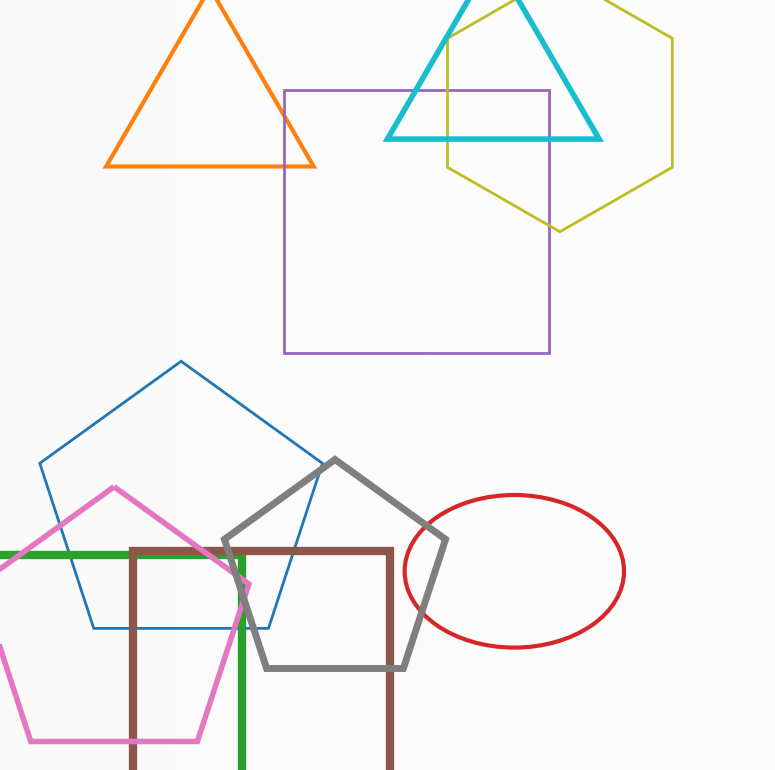[{"shape": "pentagon", "thickness": 1, "radius": 0.96, "center": [0.234, 0.339]}, {"shape": "triangle", "thickness": 1.5, "radius": 0.77, "center": [0.271, 0.861]}, {"shape": "square", "thickness": 3, "radius": 0.86, "center": [0.14, 0.107]}, {"shape": "oval", "thickness": 1.5, "radius": 0.71, "center": [0.664, 0.258]}, {"shape": "square", "thickness": 1, "radius": 0.85, "center": [0.538, 0.712]}, {"shape": "square", "thickness": 3, "radius": 0.83, "center": [0.337, 0.119]}, {"shape": "pentagon", "thickness": 2, "radius": 0.91, "center": [0.147, 0.185]}, {"shape": "pentagon", "thickness": 2.5, "radius": 0.75, "center": [0.432, 0.253]}, {"shape": "hexagon", "thickness": 1, "radius": 0.84, "center": [0.722, 0.866]}, {"shape": "triangle", "thickness": 2, "radius": 0.79, "center": [0.637, 0.898]}]